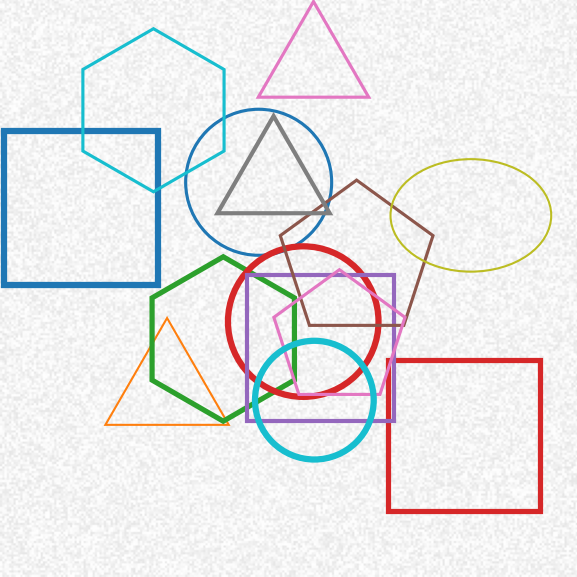[{"shape": "square", "thickness": 3, "radius": 0.66, "center": [0.141, 0.639]}, {"shape": "circle", "thickness": 1.5, "radius": 0.63, "center": [0.448, 0.684]}, {"shape": "triangle", "thickness": 1, "radius": 0.62, "center": [0.289, 0.325]}, {"shape": "hexagon", "thickness": 2.5, "radius": 0.71, "center": [0.387, 0.412]}, {"shape": "square", "thickness": 2.5, "radius": 0.66, "center": [0.803, 0.245]}, {"shape": "circle", "thickness": 3, "radius": 0.65, "center": [0.525, 0.442]}, {"shape": "square", "thickness": 2, "radius": 0.64, "center": [0.554, 0.397]}, {"shape": "pentagon", "thickness": 1.5, "radius": 0.7, "center": [0.618, 0.548]}, {"shape": "pentagon", "thickness": 1.5, "radius": 0.6, "center": [0.588, 0.413]}, {"shape": "triangle", "thickness": 1.5, "radius": 0.55, "center": [0.543, 0.886]}, {"shape": "triangle", "thickness": 2, "radius": 0.56, "center": [0.474, 0.686]}, {"shape": "oval", "thickness": 1, "radius": 0.7, "center": [0.815, 0.626]}, {"shape": "hexagon", "thickness": 1.5, "radius": 0.71, "center": [0.266, 0.808]}, {"shape": "circle", "thickness": 3, "radius": 0.51, "center": [0.544, 0.306]}]